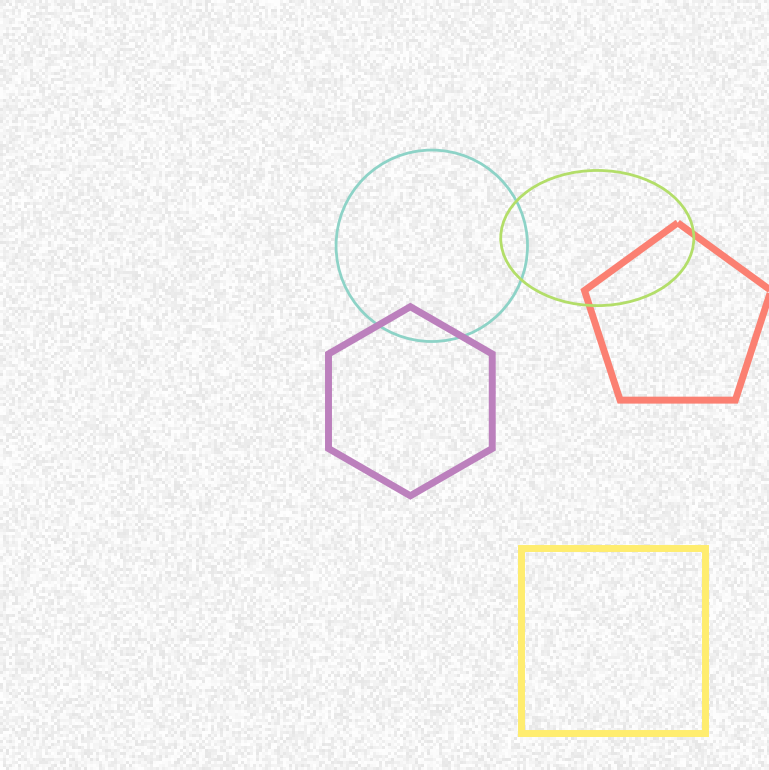[{"shape": "circle", "thickness": 1, "radius": 0.62, "center": [0.561, 0.681]}, {"shape": "pentagon", "thickness": 2.5, "radius": 0.64, "center": [0.88, 0.583]}, {"shape": "oval", "thickness": 1, "radius": 0.63, "center": [0.776, 0.691]}, {"shape": "hexagon", "thickness": 2.5, "radius": 0.61, "center": [0.533, 0.479]}, {"shape": "square", "thickness": 2.5, "radius": 0.6, "center": [0.796, 0.168]}]